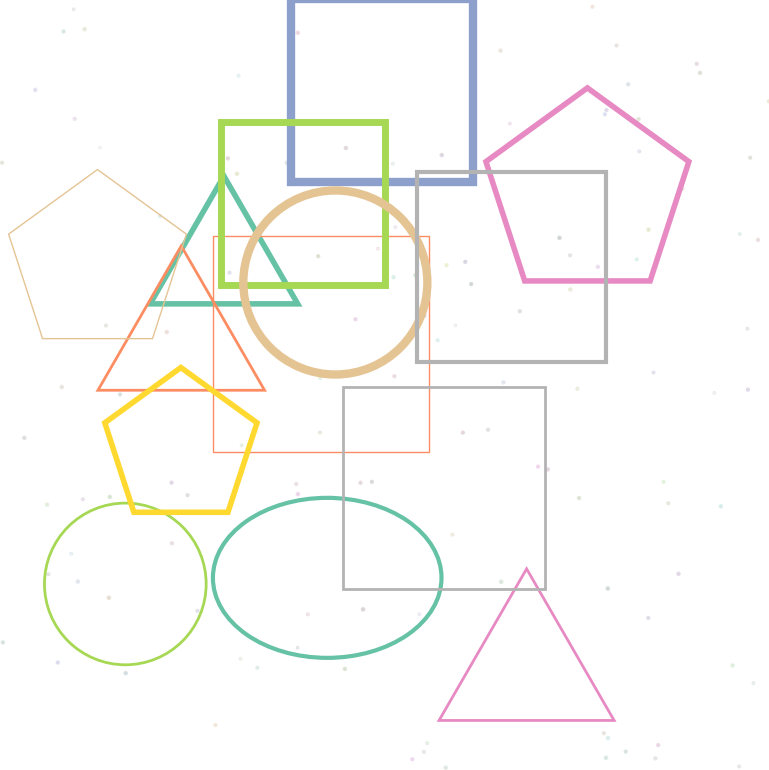[{"shape": "oval", "thickness": 1.5, "radius": 0.74, "center": [0.425, 0.25]}, {"shape": "triangle", "thickness": 2, "radius": 0.55, "center": [0.291, 0.661]}, {"shape": "square", "thickness": 0.5, "radius": 0.7, "center": [0.417, 0.553]}, {"shape": "triangle", "thickness": 1, "radius": 0.62, "center": [0.235, 0.556]}, {"shape": "square", "thickness": 3, "radius": 0.59, "center": [0.496, 0.882]}, {"shape": "pentagon", "thickness": 2, "radius": 0.69, "center": [0.763, 0.747]}, {"shape": "triangle", "thickness": 1, "radius": 0.66, "center": [0.684, 0.13]}, {"shape": "circle", "thickness": 1, "radius": 0.52, "center": [0.163, 0.242]}, {"shape": "square", "thickness": 2.5, "radius": 0.53, "center": [0.393, 0.736]}, {"shape": "pentagon", "thickness": 2, "radius": 0.52, "center": [0.235, 0.419]}, {"shape": "pentagon", "thickness": 0.5, "radius": 0.61, "center": [0.127, 0.658]}, {"shape": "circle", "thickness": 3, "radius": 0.6, "center": [0.436, 0.633]}, {"shape": "square", "thickness": 1.5, "radius": 0.61, "center": [0.664, 0.653]}, {"shape": "square", "thickness": 1, "radius": 0.66, "center": [0.577, 0.366]}]